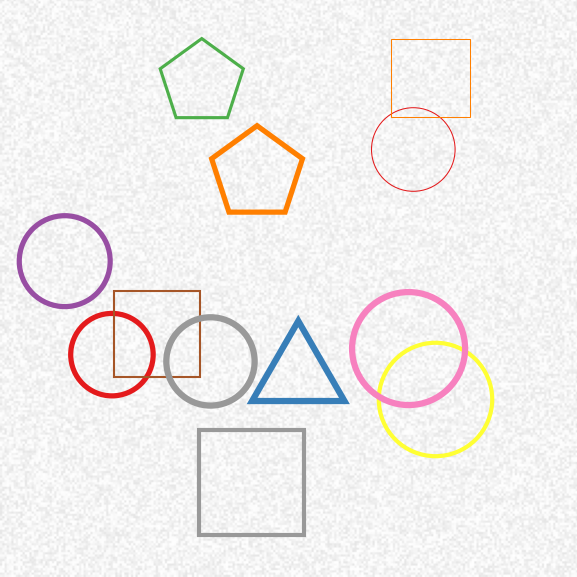[{"shape": "circle", "thickness": 0.5, "radius": 0.36, "center": [0.716, 0.74]}, {"shape": "circle", "thickness": 2.5, "radius": 0.36, "center": [0.194, 0.385]}, {"shape": "triangle", "thickness": 3, "radius": 0.46, "center": [0.516, 0.351]}, {"shape": "pentagon", "thickness": 1.5, "radius": 0.38, "center": [0.349, 0.857]}, {"shape": "circle", "thickness": 2.5, "radius": 0.39, "center": [0.112, 0.547]}, {"shape": "pentagon", "thickness": 2.5, "radius": 0.41, "center": [0.445, 0.699]}, {"shape": "square", "thickness": 0.5, "radius": 0.34, "center": [0.745, 0.864]}, {"shape": "circle", "thickness": 2, "radius": 0.49, "center": [0.754, 0.307]}, {"shape": "square", "thickness": 1, "radius": 0.37, "center": [0.272, 0.42]}, {"shape": "circle", "thickness": 3, "radius": 0.49, "center": [0.708, 0.396]}, {"shape": "circle", "thickness": 3, "radius": 0.38, "center": [0.364, 0.373]}, {"shape": "square", "thickness": 2, "radius": 0.46, "center": [0.436, 0.164]}]